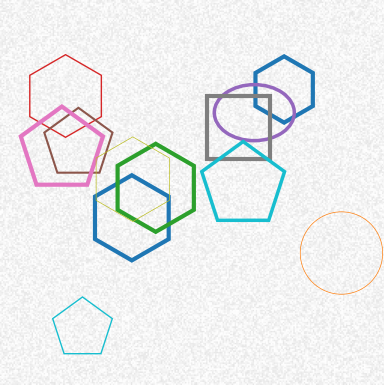[{"shape": "hexagon", "thickness": 3, "radius": 0.55, "center": [0.342, 0.434]}, {"shape": "hexagon", "thickness": 3, "radius": 0.43, "center": [0.738, 0.768]}, {"shape": "circle", "thickness": 0.5, "radius": 0.54, "center": [0.887, 0.343]}, {"shape": "hexagon", "thickness": 3, "radius": 0.57, "center": [0.404, 0.512]}, {"shape": "hexagon", "thickness": 1, "radius": 0.54, "center": [0.17, 0.751]}, {"shape": "oval", "thickness": 2.5, "radius": 0.52, "center": [0.661, 0.707]}, {"shape": "pentagon", "thickness": 1.5, "radius": 0.47, "center": [0.204, 0.627]}, {"shape": "pentagon", "thickness": 3, "radius": 0.56, "center": [0.161, 0.611]}, {"shape": "square", "thickness": 3, "radius": 0.41, "center": [0.62, 0.669]}, {"shape": "hexagon", "thickness": 0.5, "radius": 0.55, "center": [0.345, 0.535]}, {"shape": "pentagon", "thickness": 1, "radius": 0.41, "center": [0.214, 0.147]}, {"shape": "pentagon", "thickness": 2.5, "radius": 0.57, "center": [0.632, 0.519]}]